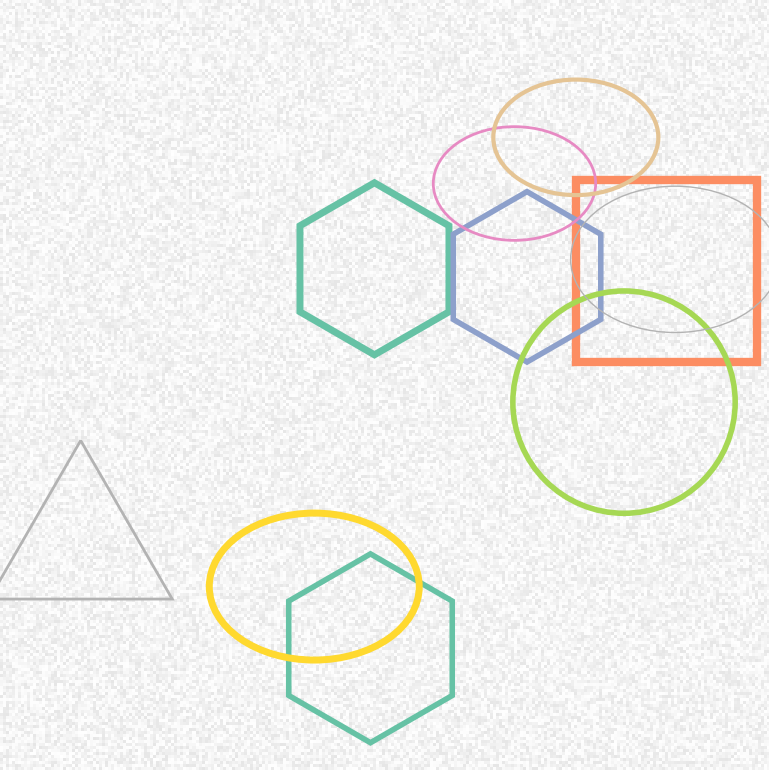[{"shape": "hexagon", "thickness": 2.5, "radius": 0.56, "center": [0.486, 0.651]}, {"shape": "hexagon", "thickness": 2, "radius": 0.61, "center": [0.481, 0.158]}, {"shape": "square", "thickness": 3, "radius": 0.59, "center": [0.866, 0.648]}, {"shape": "hexagon", "thickness": 2, "radius": 0.55, "center": [0.684, 0.64]}, {"shape": "oval", "thickness": 1, "radius": 0.53, "center": [0.668, 0.762]}, {"shape": "circle", "thickness": 2, "radius": 0.72, "center": [0.81, 0.478]}, {"shape": "oval", "thickness": 2.5, "radius": 0.68, "center": [0.408, 0.238]}, {"shape": "oval", "thickness": 1.5, "radius": 0.54, "center": [0.748, 0.822]}, {"shape": "triangle", "thickness": 1, "radius": 0.69, "center": [0.105, 0.291]}, {"shape": "oval", "thickness": 0.5, "radius": 0.68, "center": [0.877, 0.663]}]